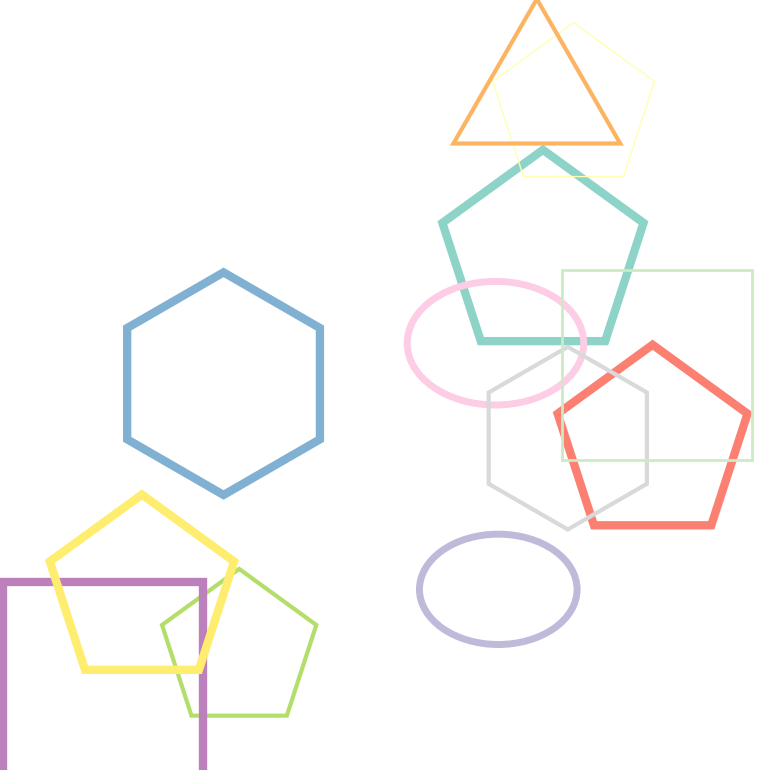[{"shape": "pentagon", "thickness": 3, "radius": 0.69, "center": [0.705, 0.668]}, {"shape": "pentagon", "thickness": 0.5, "radius": 0.55, "center": [0.745, 0.86]}, {"shape": "oval", "thickness": 2.5, "radius": 0.51, "center": [0.647, 0.235]}, {"shape": "pentagon", "thickness": 3, "radius": 0.65, "center": [0.848, 0.423]}, {"shape": "hexagon", "thickness": 3, "radius": 0.72, "center": [0.29, 0.502]}, {"shape": "triangle", "thickness": 1.5, "radius": 0.63, "center": [0.697, 0.876]}, {"shape": "pentagon", "thickness": 1.5, "radius": 0.53, "center": [0.311, 0.156]}, {"shape": "oval", "thickness": 2.5, "radius": 0.57, "center": [0.643, 0.554]}, {"shape": "hexagon", "thickness": 1.5, "radius": 0.59, "center": [0.737, 0.431]}, {"shape": "square", "thickness": 3, "radius": 0.65, "center": [0.134, 0.114]}, {"shape": "square", "thickness": 1, "radius": 0.62, "center": [0.853, 0.526]}, {"shape": "pentagon", "thickness": 3, "radius": 0.63, "center": [0.184, 0.232]}]